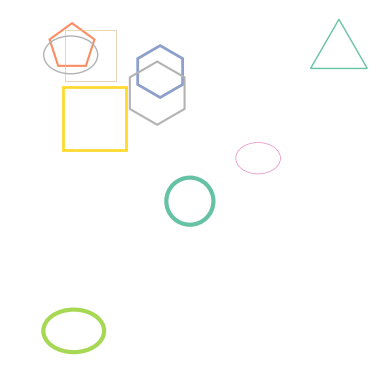[{"shape": "triangle", "thickness": 1, "radius": 0.43, "center": [0.88, 0.865]}, {"shape": "circle", "thickness": 3, "radius": 0.31, "center": [0.493, 0.477]}, {"shape": "pentagon", "thickness": 1.5, "radius": 0.31, "center": [0.187, 0.879]}, {"shape": "hexagon", "thickness": 2, "radius": 0.34, "center": [0.416, 0.814]}, {"shape": "oval", "thickness": 0.5, "radius": 0.29, "center": [0.67, 0.589]}, {"shape": "oval", "thickness": 3, "radius": 0.39, "center": [0.192, 0.141]}, {"shape": "square", "thickness": 2, "radius": 0.41, "center": [0.245, 0.692]}, {"shape": "square", "thickness": 0.5, "radius": 0.33, "center": [0.235, 0.855]}, {"shape": "hexagon", "thickness": 1.5, "radius": 0.41, "center": [0.408, 0.758]}, {"shape": "oval", "thickness": 1, "radius": 0.35, "center": [0.184, 0.857]}]